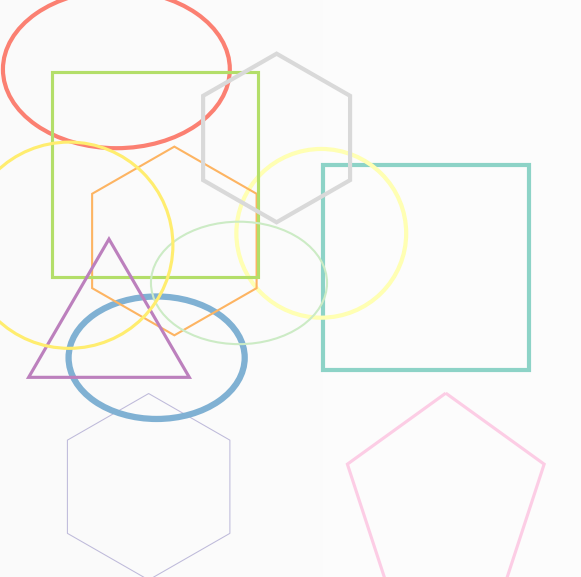[{"shape": "square", "thickness": 2, "radius": 0.89, "center": [0.734, 0.537]}, {"shape": "circle", "thickness": 2, "radius": 0.73, "center": [0.553, 0.595]}, {"shape": "hexagon", "thickness": 0.5, "radius": 0.81, "center": [0.256, 0.156]}, {"shape": "oval", "thickness": 2, "radius": 0.98, "center": [0.2, 0.879]}, {"shape": "oval", "thickness": 3, "radius": 0.76, "center": [0.269, 0.38]}, {"shape": "hexagon", "thickness": 1, "radius": 0.82, "center": [0.3, 0.582]}, {"shape": "square", "thickness": 1.5, "radius": 0.89, "center": [0.266, 0.696]}, {"shape": "pentagon", "thickness": 1.5, "radius": 0.89, "center": [0.767, 0.14]}, {"shape": "hexagon", "thickness": 2, "radius": 0.73, "center": [0.476, 0.76]}, {"shape": "triangle", "thickness": 1.5, "radius": 0.8, "center": [0.187, 0.426]}, {"shape": "oval", "thickness": 1, "radius": 0.76, "center": [0.411, 0.509]}, {"shape": "circle", "thickness": 1.5, "radius": 0.89, "center": [0.119, 0.575]}]